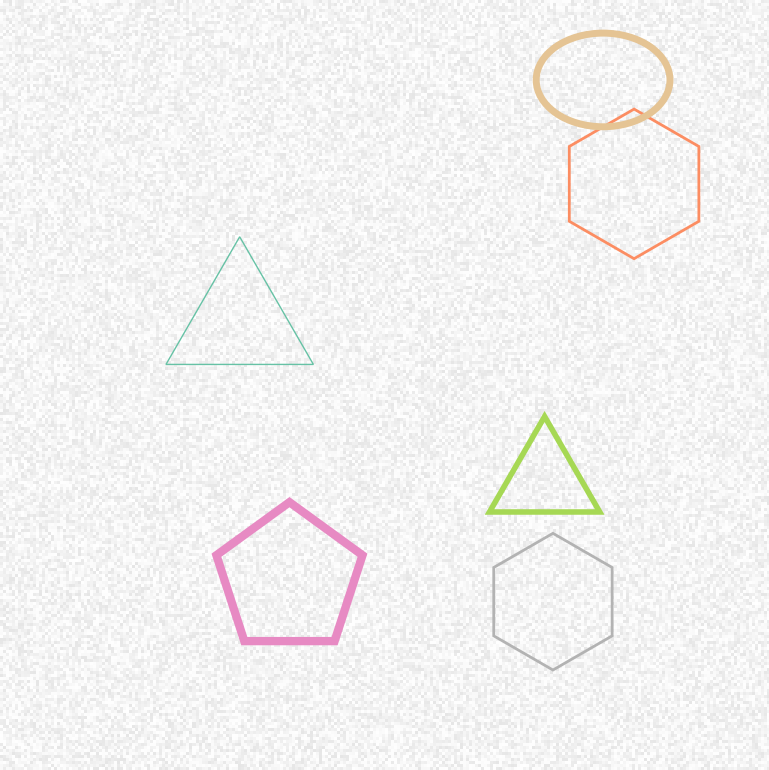[{"shape": "triangle", "thickness": 0.5, "radius": 0.55, "center": [0.311, 0.582]}, {"shape": "hexagon", "thickness": 1, "radius": 0.49, "center": [0.823, 0.761]}, {"shape": "pentagon", "thickness": 3, "radius": 0.5, "center": [0.376, 0.248]}, {"shape": "triangle", "thickness": 2, "radius": 0.41, "center": [0.707, 0.376]}, {"shape": "oval", "thickness": 2.5, "radius": 0.43, "center": [0.783, 0.896]}, {"shape": "hexagon", "thickness": 1, "radius": 0.44, "center": [0.718, 0.219]}]